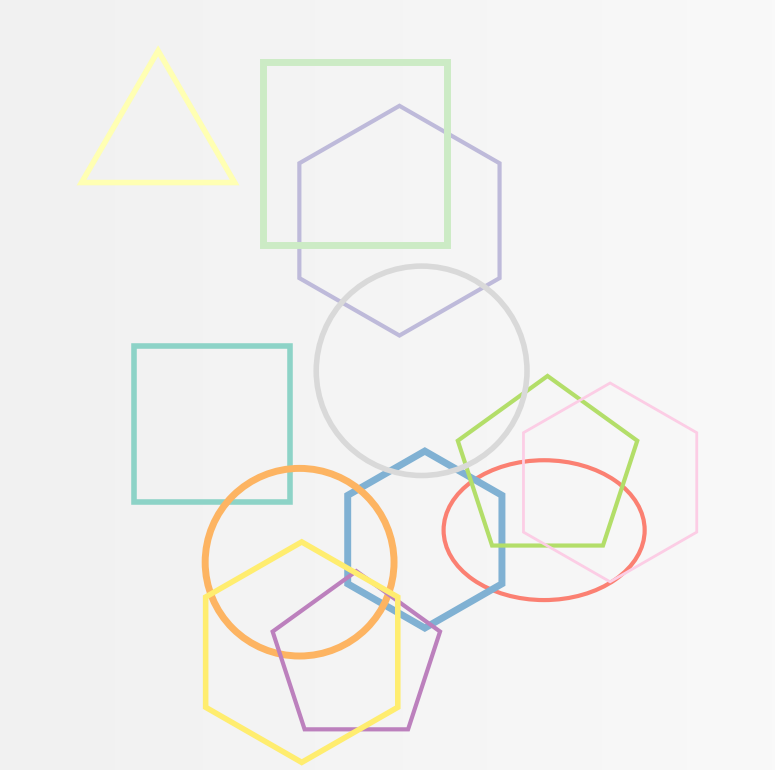[{"shape": "square", "thickness": 2, "radius": 0.5, "center": [0.273, 0.449]}, {"shape": "triangle", "thickness": 2, "radius": 0.57, "center": [0.204, 0.82]}, {"shape": "hexagon", "thickness": 1.5, "radius": 0.75, "center": [0.515, 0.713]}, {"shape": "oval", "thickness": 1.5, "radius": 0.65, "center": [0.702, 0.311]}, {"shape": "hexagon", "thickness": 2.5, "radius": 0.57, "center": [0.548, 0.299]}, {"shape": "circle", "thickness": 2.5, "radius": 0.61, "center": [0.387, 0.27]}, {"shape": "pentagon", "thickness": 1.5, "radius": 0.61, "center": [0.706, 0.39]}, {"shape": "hexagon", "thickness": 1, "radius": 0.65, "center": [0.787, 0.373]}, {"shape": "circle", "thickness": 2, "radius": 0.68, "center": [0.544, 0.518]}, {"shape": "pentagon", "thickness": 1.5, "radius": 0.57, "center": [0.46, 0.145]}, {"shape": "square", "thickness": 2.5, "radius": 0.59, "center": [0.458, 0.801]}, {"shape": "hexagon", "thickness": 2, "radius": 0.72, "center": [0.389, 0.153]}]